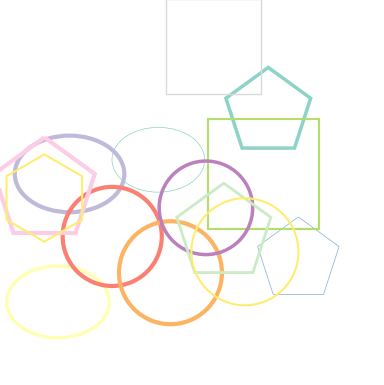[{"shape": "oval", "thickness": 0.5, "radius": 0.6, "center": [0.411, 0.585]}, {"shape": "pentagon", "thickness": 2.5, "radius": 0.58, "center": [0.697, 0.709]}, {"shape": "oval", "thickness": 2.5, "radius": 0.67, "center": [0.15, 0.216]}, {"shape": "oval", "thickness": 3, "radius": 0.71, "center": [0.181, 0.548]}, {"shape": "circle", "thickness": 3, "radius": 0.64, "center": [0.291, 0.386]}, {"shape": "pentagon", "thickness": 0.5, "radius": 0.56, "center": [0.775, 0.325]}, {"shape": "circle", "thickness": 3, "radius": 0.67, "center": [0.443, 0.292]}, {"shape": "square", "thickness": 1.5, "radius": 0.72, "center": [0.684, 0.548]}, {"shape": "pentagon", "thickness": 3, "radius": 0.69, "center": [0.116, 0.506]}, {"shape": "square", "thickness": 1, "radius": 0.61, "center": [0.555, 0.879]}, {"shape": "circle", "thickness": 2.5, "radius": 0.61, "center": [0.535, 0.46]}, {"shape": "pentagon", "thickness": 2, "radius": 0.64, "center": [0.581, 0.396]}, {"shape": "hexagon", "thickness": 1.5, "radius": 0.57, "center": [0.115, 0.486]}, {"shape": "circle", "thickness": 1.5, "radius": 0.7, "center": [0.636, 0.346]}]